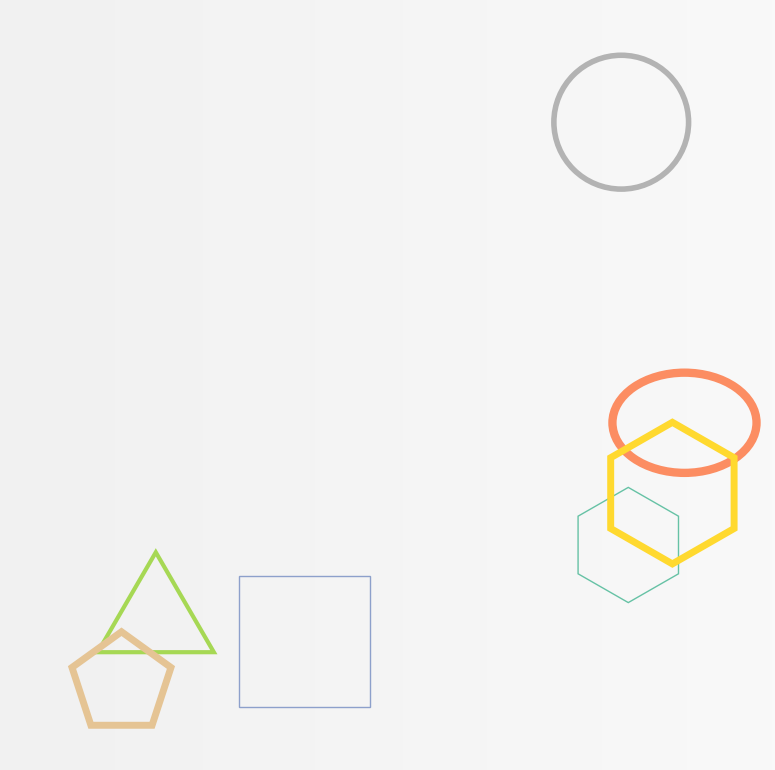[{"shape": "hexagon", "thickness": 0.5, "radius": 0.37, "center": [0.811, 0.292]}, {"shape": "oval", "thickness": 3, "radius": 0.46, "center": [0.883, 0.451]}, {"shape": "square", "thickness": 0.5, "radius": 0.42, "center": [0.393, 0.167]}, {"shape": "triangle", "thickness": 1.5, "radius": 0.43, "center": [0.201, 0.196]}, {"shape": "hexagon", "thickness": 2.5, "radius": 0.46, "center": [0.868, 0.36]}, {"shape": "pentagon", "thickness": 2.5, "radius": 0.34, "center": [0.157, 0.112]}, {"shape": "circle", "thickness": 2, "radius": 0.43, "center": [0.802, 0.841]}]